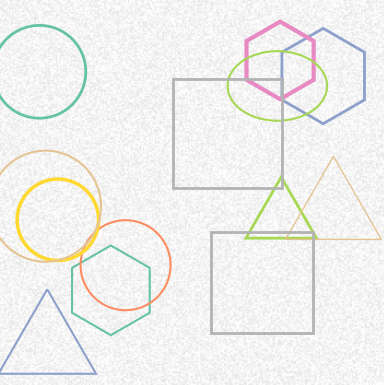[{"shape": "hexagon", "thickness": 1.5, "radius": 0.58, "center": [0.288, 0.246]}, {"shape": "circle", "thickness": 2, "radius": 0.6, "center": [0.102, 0.814]}, {"shape": "circle", "thickness": 1.5, "radius": 0.58, "center": [0.326, 0.311]}, {"shape": "triangle", "thickness": 1.5, "radius": 0.73, "center": [0.123, 0.102]}, {"shape": "hexagon", "thickness": 2, "radius": 0.62, "center": [0.839, 0.802]}, {"shape": "hexagon", "thickness": 3, "radius": 0.5, "center": [0.728, 0.843]}, {"shape": "oval", "thickness": 1.5, "radius": 0.65, "center": [0.72, 0.777]}, {"shape": "triangle", "thickness": 2, "radius": 0.53, "center": [0.73, 0.434]}, {"shape": "circle", "thickness": 2.5, "radius": 0.53, "center": [0.15, 0.429]}, {"shape": "triangle", "thickness": 1, "radius": 0.72, "center": [0.866, 0.45]}, {"shape": "circle", "thickness": 1.5, "radius": 0.72, "center": [0.118, 0.464]}, {"shape": "square", "thickness": 2, "radius": 0.71, "center": [0.591, 0.653]}, {"shape": "square", "thickness": 2, "radius": 0.66, "center": [0.681, 0.267]}]